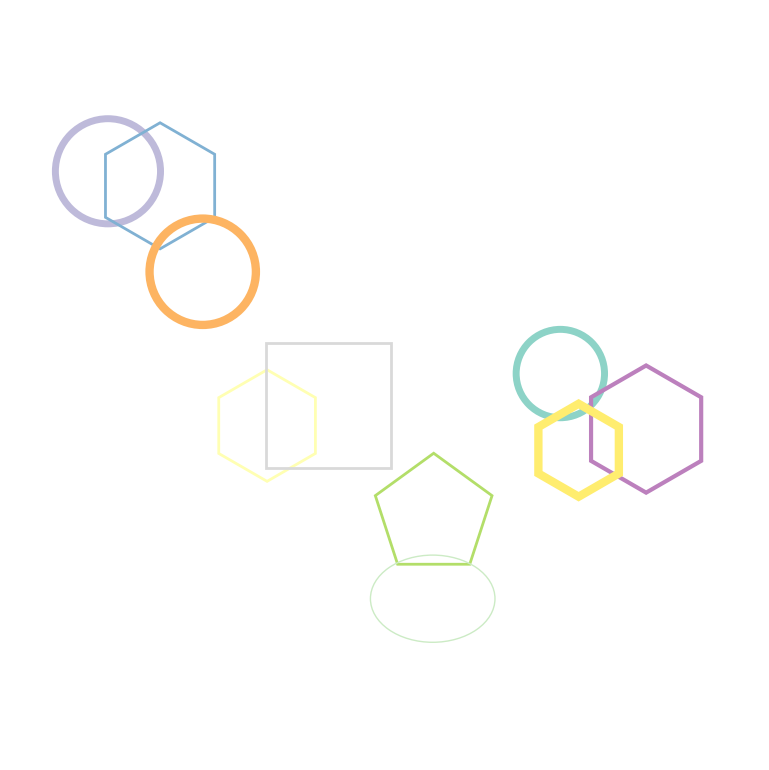[{"shape": "circle", "thickness": 2.5, "radius": 0.29, "center": [0.728, 0.515]}, {"shape": "hexagon", "thickness": 1, "radius": 0.36, "center": [0.347, 0.447]}, {"shape": "circle", "thickness": 2.5, "radius": 0.34, "center": [0.14, 0.778]}, {"shape": "hexagon", "thickness": 1, "radius": 0.41, "center": [0.208, 0.759]}, {"shape": "circle", "thickness": 3, "radius": 0.35, "center": [0.263, 0.647]}, {"shape": "pentagon", "thickness": 1, "radius": 0.4, "center": [0.563, 0.332]}, {"shape": "square", "thickness": 1, "radius": 0.41, "center": [0.427, 0.474]}, {"shape": "hexagon", "thickness": 1.5, "radius": 0.41, "center": [0.839, 0.443]}, {"shape": "oval", "thickness": 0.5, "radius": 0.4, "center": [0.562, 0.222]}, {"shape": "hexagon", "thickness": 3, "radius": 0.3, "center": [0.751, 0.415]}]